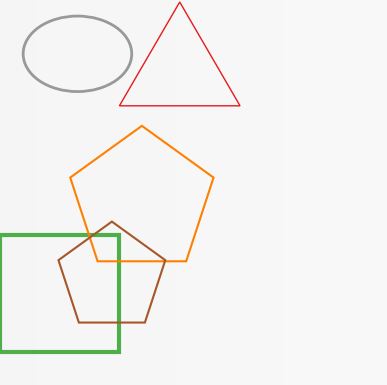[{"shape": "triangle", "thickness": 1, "radius": 0.9, "center": [0.464, 0.815]}, {"shape": "square", "thickness": 3, "radius": 0.76, "center": [0.153, 0.238]}, {"shape": "pentagon", "thickness": 1.5, "radius": 0.97, "center": [0.366, 0.479]}, {"shape": "pentagon", "thickness": 1.5, "radius": 0.72, "center": [0.289, 0.279]}, {"shape": "oval", "thickness": 2, "radius": 0.7, "center": [0.2, 0.86]}]